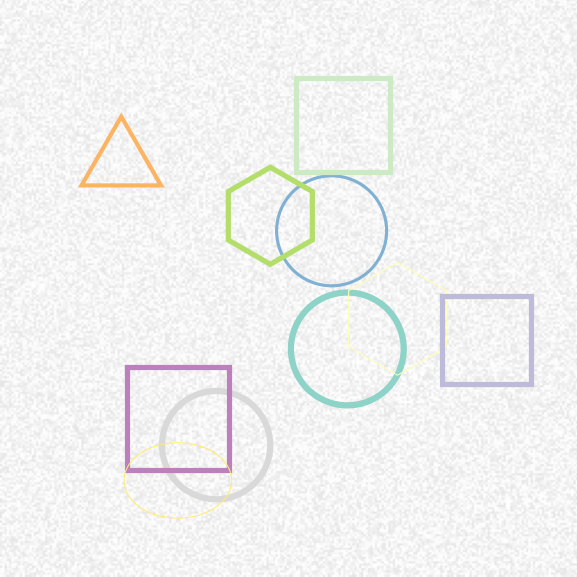[{"shape": "circle", "thickness": 3, "radius": 0.49, "center": [0.601, 0.395]}, {"shape": "hexagon", "thickness": 0.5, "radius": 0.49, "center": [0.688, 0.447]}, {"shape": "square", "thickness": 2.5, "radius": 0.38, "center": [0.842, 0.411]}, {"shape": "circle", "thickness": 1.5, "radius": 0.48, "center": [0.574, 0.599]}, {"shape": "triangle", "thickness": 2, "radius": 0.4, "center": [0.21, 0.718]}, {"shape": "hexagon", "thickness": 2.5, "radius": 0.42, "center": [0.468, 0.625]}, {"shape": "circle", "thickness": 3, "radius": 0.47, "center": [0.374, 0.228]}, {"shape": "square", "thickness": 2.5, "radius": 0.44, "center": [0.308, 0.275]}, {"shape": "square", "thickness": 2.5, "radius": 0.4, "center": [0.594, 0.782]}, {"shape": "oval", "thickness": 0.5, "radius": 0.47, "center": [0.308, 0.167]}]